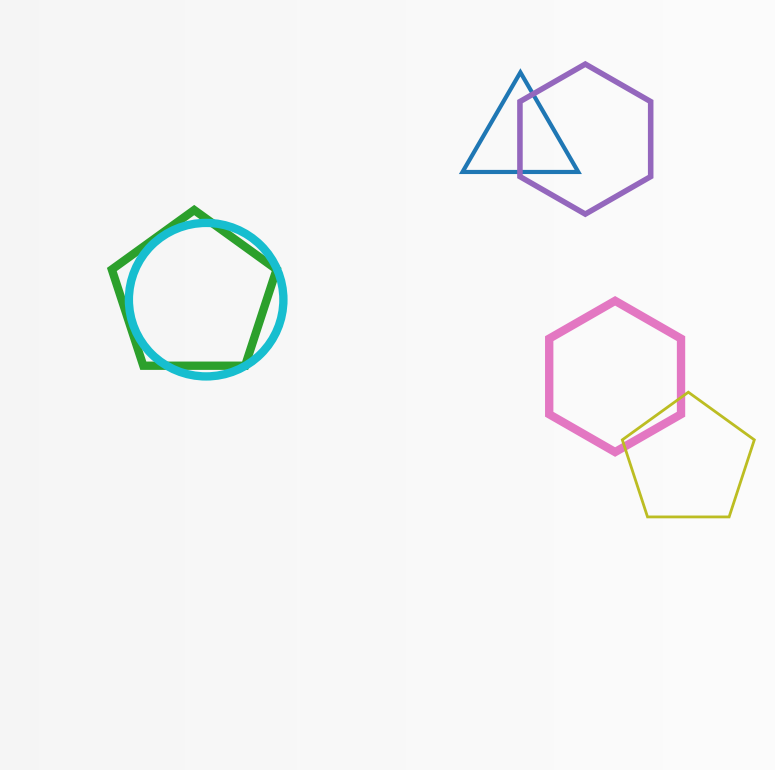[{"shape": "triangle", "thickness": 1.5, "radius": 0.43, "center": [0.671, 0.82]}, {"shape": "pentagon", "thickness": 3, "radius": 0.56, "center": [0.251, 0.615]}, {"shape": "hexagon", "thickness": 2, "radius": 0.49, "center": [0.755, 0.819]}, {"shape": "hexagon", "thickness": 3, "radius": 0.49, "center": [0.794, 0.511]}, {"shape": "pentagon", "thickness": 1, "radius": 0.45, "center": [0.888, 0.401]}, {"shape": "circle", "thickness": 3, "radius": 0.5, "center": [0.266, 0.611]}]